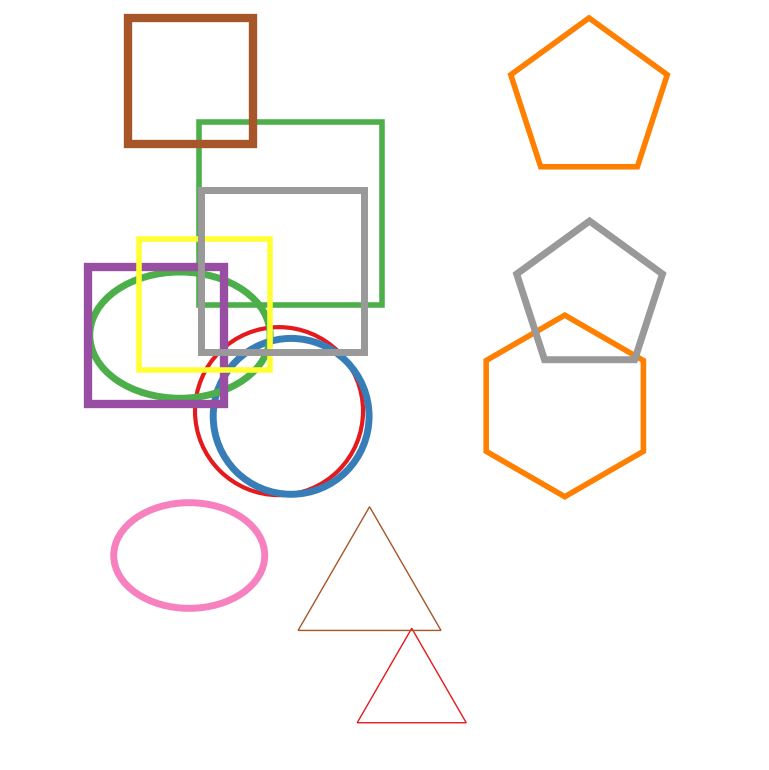[{"shape": "circle", "thickness": 1.5, "radius": 0.55, "center": [0.362, 0.466]}, {"shape": "triangle", "thickness": 0.5, "radius": 0.41, "center": [0.535, 0.102]}, {"shape": "circle", "thickness": 2.5, "radius": 0.51, "center": [0.378, 0.459]}, {"shape": "oval", "thickness": 2.5, "radius": 0.59, "center": [0.234, 0.565]}, {"shape": "square", "thickness": 2, "radius": 0.59, "center": [0.377, 0.722]}, {"shape": "square", "thickness": 3, "radius": 0.44, "center": [0.202, 0.564]}, {"shape": "hexagon", "thickness": 2, "radius": 0.59, "center": [0.733, 0.473]}, {"shape": "pentagon", "thickness": 2, "radius": 0.53, "center": [0.765, 0.87]}, {"shape": "square", "thickness": 2, "radius": 0.43, "center": [0.265, 0.605]}, {"shape": "square", "thickness": 3, "radius": 0.41, "center": [0.248, 0.895]}, {"shape": "triangle", "thickness": 0.5, "radius": 0.54, "center": [0.48, 0.235]}, {"shape": "oval", "thickness": 2.5, "radius": 0.49, "center": [0.246, 0.279]}, {"shape": "pentagon", "thickness": 2.5, "radius": 0.5, "center": [0.766, 0.613]}, {"shape": "square", "thickness": 2.5, "radius": 0.53, "center": [0.367, 0.648]}]